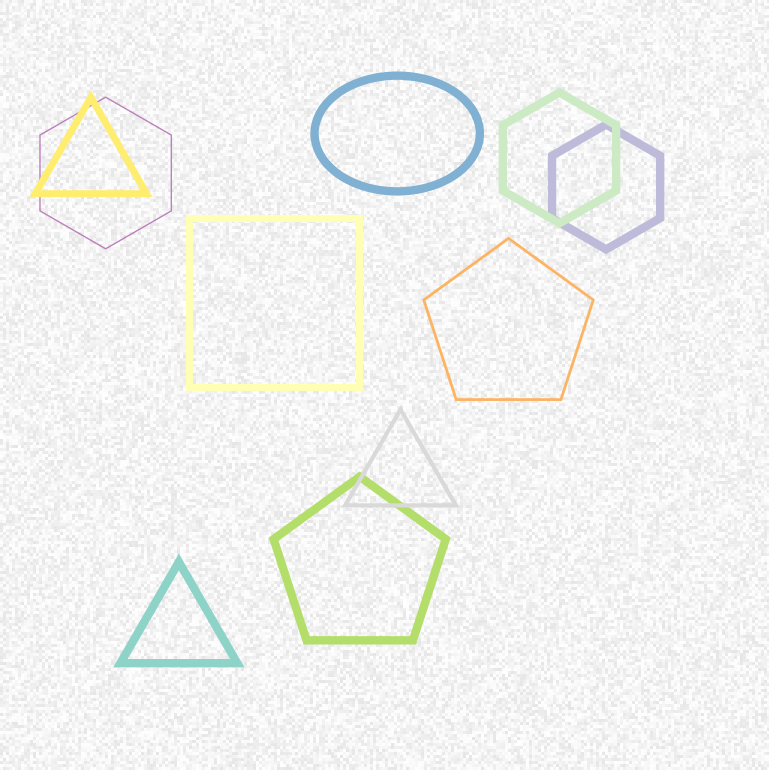[{"shape": "triangle", "thickness": 3, "radius": 0.44, "center": [0.232, 0.183]}, {"shape": "square", "thickness": 2.5, "radius": 0.55, "center": [0.356, 0.607]}, {"shape": "hexagon", "thickness": 3, "radius": 0.41, "center": [0.787, 0.757]}, {"shape": "oval", "thickness": 3, "radius": 0.54, "center": [0.516, 0.827]}, {"shape": "pentagon", "thickness": 1, "radius": 0.58, "center": [0.66, 0.575]}, {"shape": "pentagon", "thickness": 3, "radius": 0.59, "center": [0.467, 0.264]}, {"shape": "triangle", "thickness": 1.5, "radius": 0.42, "center": [0.52, 0.385]}, {"shape": "hexagon", "thickness": 0.5, "radius": 0.49, "center": [0.137, 0.775]}, {"shape": "hexagon", "thickness": 3, "radius": 0.42, "center": [0.727, 0.795]}, {"shape": "triangle", "thickness": 2.5, "radius": 0.42, "center": [0.118, 0.79]}]